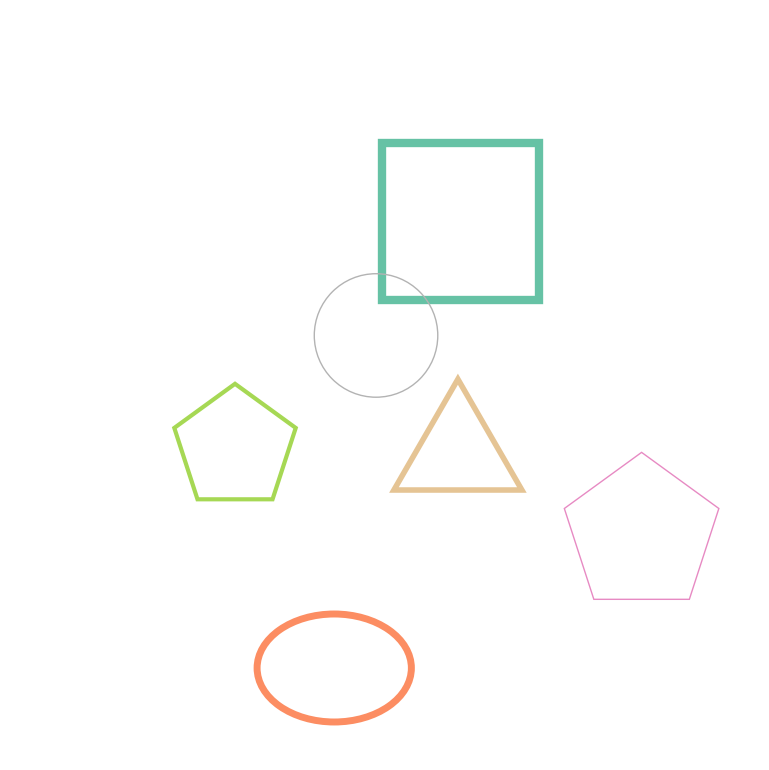[{"shape": "square", "thickness": 3, "radius": 0.51, "center": [0.598, 0.712]}, {"shape": "oval", "thickness": 2.5, "radius": 0.5, "center": [0.434, 0.132]}, {"shape": "pentagon", "thickness": 0.5, "radius": 0.53, "center": [0.833, 0.307]}, {"shape": "pentagon", "thickness": 1.5, "radius": 0.41, "center": [0.305, 0.419]}, {"shape": "triangle", "thickness": 2, "radius": 0.48, "center": [0.595, 0.412]}, {"shape": "circle", "thickness": 0.5, "radius": 0.4, "center": [0.488, 0.564]}]